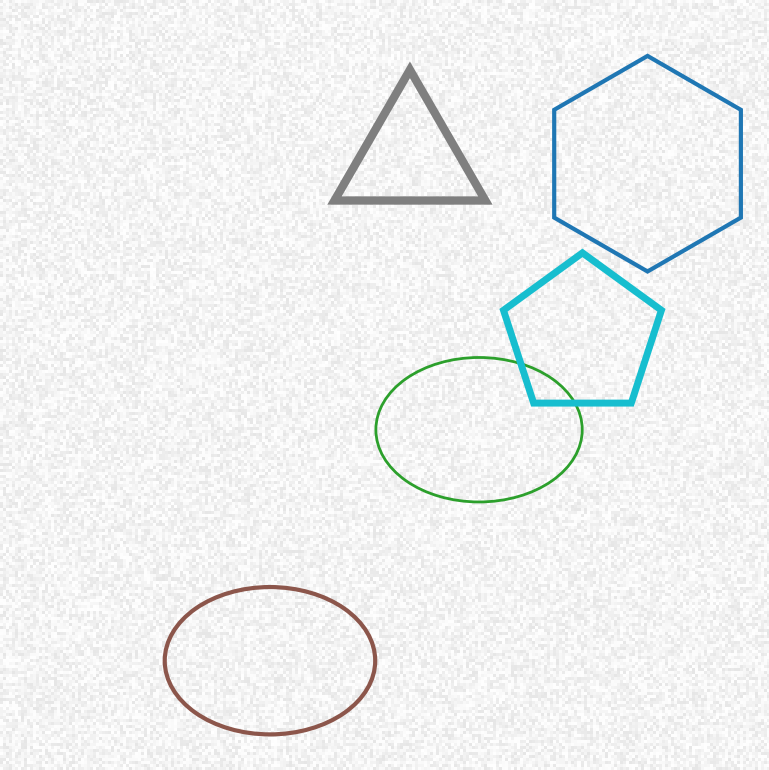[{"shape": "hexagon", "thickness": 1.5, "radius": 0.7, "center": [0.841, 0.787]}, {"shape": "oval", "thickness": 1, "radius": 0.67, "center": [0.622, 0.442]}, {"shape": "oval", "thickness": 1.5, "radius": 0.68, "center": [0.351, 0.142]}, {"shape": "triangle", "thickness": 3, "radius": 0.57, "center": [0.532, 0.796]}, {"shape": "pentagon", "thickness": 2.5, "radius": 0.54, "center": [0.756, 0.564]}]